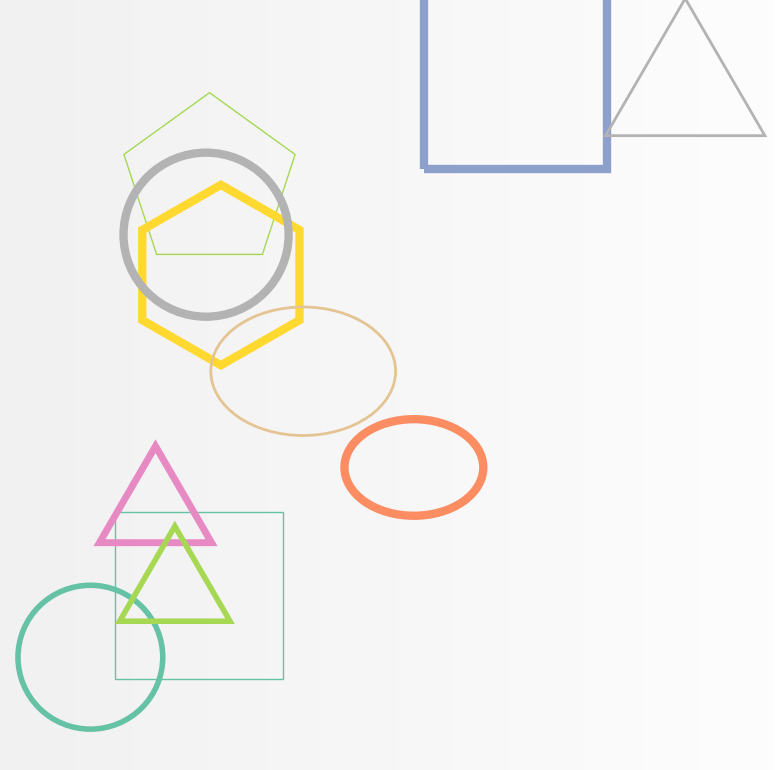[{"shape": "circle", "thickness": 2, "radius": 0.47, "center": [0.117, 0.146]}, {"shape": "square", "thickness": 0.5, "radius": 0.54, "center": [0.256, 0.227]}, {"shape": "oval", "thickness": 3, "radius": 0.45, "center": [0.534, 0.393]}, {"shape": "square", "thickness": 3, "radius": 0.59, "center": [0.665, 0.899]}, {"shape": "triangle", "thickness": 2.5, "radius": 0.42, "center": [0.201, 0.337]}, {"shape": "pentagon", "thickness": 0.5, "radius": 0.58, "center": [0.27, 0.764]}, {"shape": "triangle", "thickness": 2, "radius": 0.41, "center": [0.226, 0.234]}, {"shape": "hexagon", "thickness": 3, "radius": 0.59, "center": [0.285, 0.643]}, {"shape": "oval", "thickness": 1, "radius": 0.6, "center": [0.391, 0.518]}, {"shape": "circle", "thickness": 3, "radius": 0.53, "center": [0.266, 0.695]}, {"shape": "triangle", "thickness": 1, "radius": 0.59, "center": [0.884, 0.883]}]